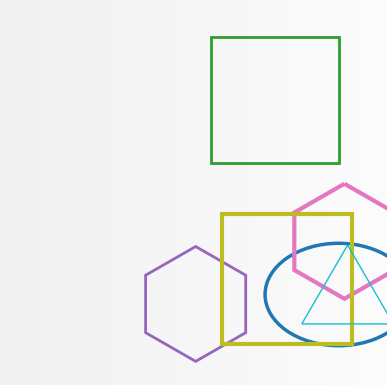[{"shape": "oval", "thickness": 2.5, "radius": 0.95, "center": [0.874, 0.235]}, {"shape": "square", "thickness": 2, "radius": 0.82, "center": [0.71, 0.74]}, {"shape": "hexagon", "thickness": 2, "radius": 0.75, "center": [0.505, 0.211]}, {"shape": "hexagon", "thickness": 3, "radius": 0.75, "center": [0.889, 0.373]}, {"shape": "square", "thickness": 3, "radius": 0.84, "center": [0.741, 0.276]}, {"shape": "triangle", "thickness": 1, "radius": 0.68, "center": [0.897, 0.227]}]